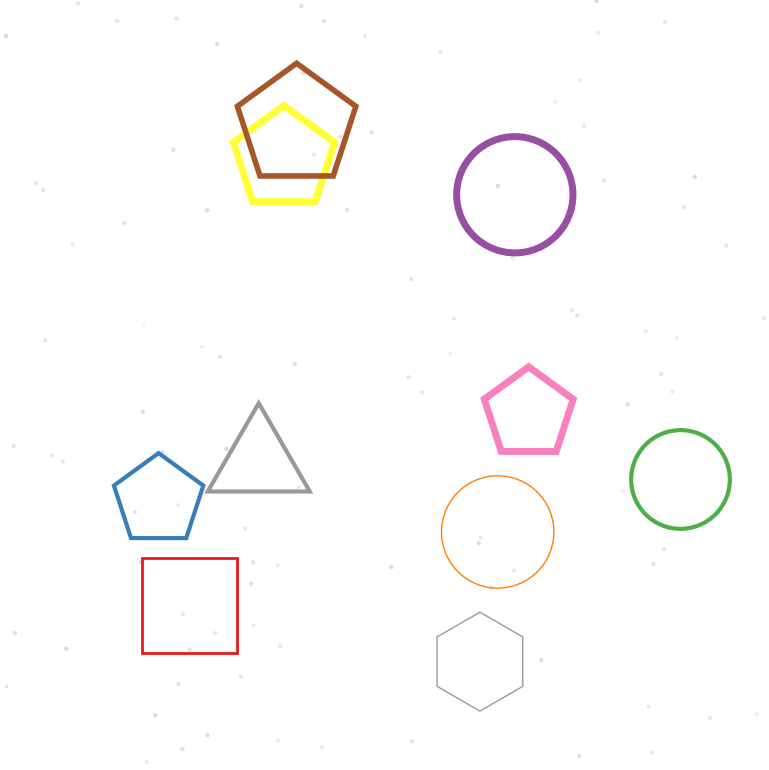[{"shape": "square", "thickness": 1, "radius": 0.31, "center": [0.246, 0.213]}, {"shape": "pentagon", "thickness": 1.5, "radius": 0.31, "center": [0.206, 0.351]}, {"shape": "circle", "thickness": 1.5, "radius": 0.32, "center": [0.884, 0.377]}, {"shape": "circle", "thickness": 2.5, "radius": 0.38, "center": [0.669, 0.747]}, {"shape": "circle", "thickness": 0.5, "radius": 0.36, "center": [0.646, 0.309]}, {"shape": "pentagon", "thickness": 2.5, "radius": 0.35, "center": [0.369, 0.794]}, {"shape": "pentagon", "thickness": 2, "radius": 0.4, "center": [0.385, 0.837]}, {"shape": "pentagon", "thickness": 2.5, "radius": 0.3, "center": [0.687, 0.463]}, {"shape": "hexagon", "thickness": 0.5, "radius": 0.32, "center": [0.623, 0.141]}, {"shape": "triangle", "thickness": 1.5, "radius": 0.38, "center": [0.336, 0.4]}]